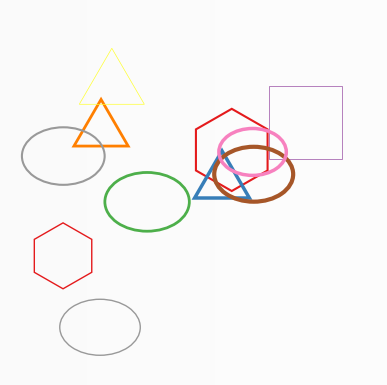[{"shape": "hexagon", "thickness": 1.5, "radius": 0.53, "center": [0.598, 0.611]}, {"shape": "hexagon", "thickness": 1, "radius": 0.43, "center": [0.163, 0.335]}, {"shape": "triangle", "thickness": 2.5, "radius": 0.41, "center": [0.573, 0.527]}, {"shape": "oval", "thickness": 2, "radius": 0.54, "center": [0.38, 0.476]}, {"shape": "square", "thickness": 0.5, "radius": 0.47, "center": [0.788, 0.683]}, {"shape": "triangle", "thickness": 2, "radius": 0.4, "center": [0.261, 0.661]}, {"shape": "triangle", "thickness": 0.5, "radius": 0.48, "center": [0.289, 0.778]}, {"shape": "oval", "thickness": 3, "radius": 0.51, "center": [0.655, 0.547]}, {"shape": "oval", "thickness": 2.5, "radius": 0.44, "center": [0.652, 0.605]}, {"shape": "oval", "thickness": 1, "radius": 0.52, "center": [0.258, 0.15]}, {"shape": "oval", "thickness": 1.5, "radius": 0.53, "center": [0.163, 0.595]}]